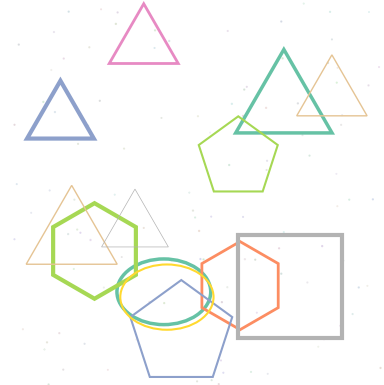[{"shape": "triangle", "thickness": 2.5, "radius": 0.72, "center": [0.737, 0.727]}, {"shape": "oval", "thickness": 2.5, "radius": 0.61, "center": [0.426, 0.242]}, {"shape": "hexagon", "thickness": 2, "radius": 0.57, "center": [0.624, 0.258]}, {"shape": "pentagon", "thickness": 1.5, "radius": 0.7, "center": [0.471, 0.133]}, {"shape": "triangle", "thickness": 3, "radius": 0.5, "center": [0.157, 0.69]}, {"shape": "triangle", "thickness": 2, "radius": 0.52, "center": [0.373, 0.887]}, {"shape": "pentagon", "thickness": 1.5, "radius": 0.54, "center": [0.619, 0.59]}, {"shape": "hexagon", "thickness": 3, "radius": 0.62, "center": [0.245, 0.348]}, {"shape": "oval", "thickness": 1.5, "radius": 0.61, "center": [0.434, 0.228]}, {"shape": "triangle", "thickness": 1, "radius": 0.68, "center": [0.186, 0.382]}, {"shape": "triangle", "thickness": 1, "radius": 0.53, "center": [0.862, 0.752]}, {"shape": "square", "thickness": 3, "radius": 0.67, "center": [0.754, 0.256]}, {"shape": "triangle", "thickness": 0.5, "radius": 0.5, "center": [0.351, 0.409]}]